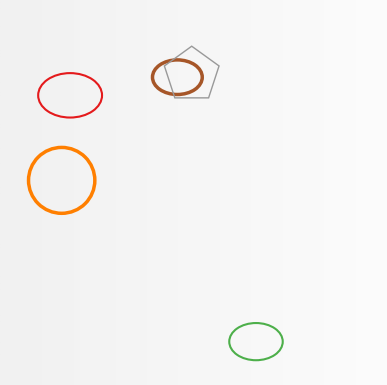[{"shape": "oval", "thickness": 1.5, "radius": 0.41, "center": [0.181, 0.752]}, {"shape": "oval", "thickness": 1.5, "radius": 0.35, "center": [0.661, 0.113]}, {"shape": "circle", "thickness": 2.5, "radius": 0.43, "center": [0.159, 0.532]}, {"shape": "oval", "thickness": 2.5, "radius": 0.32, "center": [0.458, 0.799]}, {"shape": "pentagon", "thickness": 1, "radius": 0.37, "center": [0.495, 0.806]}]